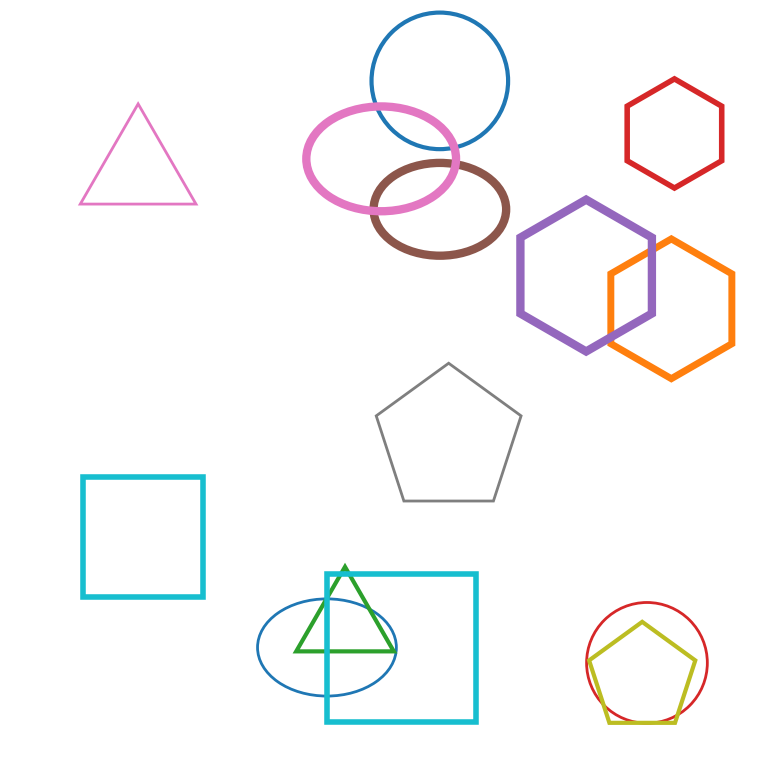[{"shape": "circle", "thickness": 1.5, "radius": 0.44, "center": [0.571, 0.895]}, {"shape": "oval", "thickness": 1, "radius": 0.45, "center": [0.425, 0.159]}, {"shape": "hexagon", "thickness": 2.5, "radius": 0.45, "center": [0.872, 0.599]}, {"shape": "triangle", "thickness": 1.5, "radius": 0.37, "center": [0.448, 0.191]}, {"shape": "circle", "thickness": 1, "radius": 0.39, "center": [0.84, 0.139]}, {"shape": "hexagon", "thickness": 2, "radius": 0.35, "center": [0.876, 0.827]}, {"shape": "hexagon", "thickness": 3, "radius": 0.49, "center": [0.761, 0.642]}, {"shape": "oval", "thickness": 3, "radius": 0.43, "center": [0.571, 0.728]}, {"shape": "oval", "thickness": 3, "radius": 0.49, "center": [0.495, 0.794]}, {"shape": "triangle", "thickness": 1, "radius": 0.43, "center": [0.179, 0.778]}, {"shape": "pentagon", "thickness": 1, "radius": 0.49, "center": [0.583, 0.429]}, {"shape": "pentagon", "thickness": 1.5, "radius": 0.36, "center": [0.834, 0.12]}, {"shape": "square", "thickness": 2, "radius": 0.39, "center": [0.186, 0.303]}, {"shape": "square", "thickness": 2, "radius": 0.48, "center": [0.521, 0.158]}]